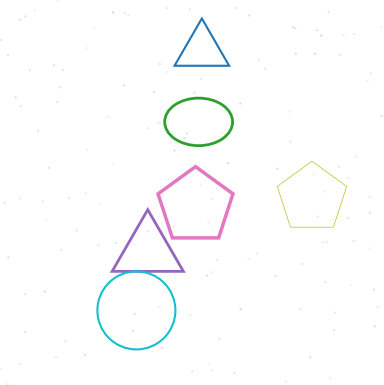[{"shape": "triangle", "thickness": 1.5, "radius": 0.41, "center": [0.524, 0.87]}, {"shape": "oval", "thickness": 2, "radius": 0.44, "center": [0.516, 0.683]}, {"shape": "triangle", "thickness": 2, "radius": 0.53, "center": [0.384, 0.349]}, {"shape": "pentagon", "thickness": 2.5, "radius": 0.51, "center": [0.508, 0.465]}, {"shape": "pentagon", "thickness": 0.5, "radius": 0.47, "center": [0.81, 0.487]}, {"shape": "circle", "thickness": 1.5, "radius": 0.51, "center": [0.354, 0.194]}]